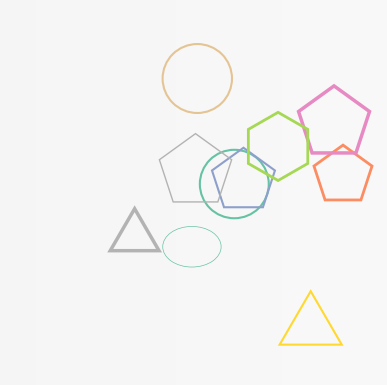[{"shape": "circle", "thickness": 1.5, "radius": 0.44, "center": [0.605, 0.522]}, {"shape": "oval", "thickness": 0.5, "radius": 0.38, "center": [0.495, 0.359]}, {"shape": "pentagon", "thickness": 2, "radius": 0.39, "center": [0.885, 0.544]}, {"shape": "pentagon", "thickness": 1.5, "radius": 0.43, "center": [0.628, 0.531]}, {"shape": "pentagon", "thickness": 2.5, "radius": 0.48, "center": [0.862, 0.681]}, {"shape": "hexagon", "thickness": 2, "radius": 0.44, "center": [0.718, 0.62]}, {"shape": "triangle", "thickness": 1.5, "radius": 0.46, "center": [0.802, 0.151]}, {"shape": "circle", "thickness": 1.5, "radius": 0.45, "center": [0.509, 0.796]}, {"shape": "triangle", "thickness": 2.5, "radius": 0.36, "center": [0.347, 0.385]}, {"shape": "pentagon", "thickness": 1, "radius": 0.49, "center": [0.505, 0.555]}]